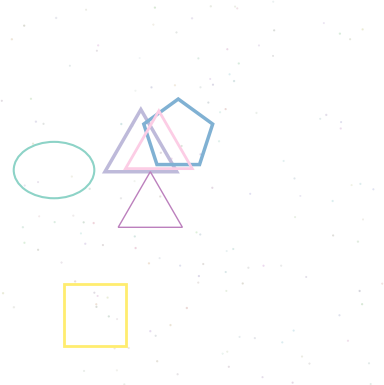[{"shape": "oval", "thickness": 1.5, "radius": 0.52, "center": [0.14, 0.558]}, {"shape": "triangle", "thickness": 2.5, "radius": 0.54, "center": [0.366, 0.608]}, {"shape": "pentagon", "thickness": 2.5, "radius": 0.47, "center": [0.463, 0.649]}, {"shape": "triangle", "thickness": 2, "radius": 0.5, "center": [0.413, 0.612]}, {"shape": "triangle", "thickness": 1, "radius": 0.48, "center": [0.39, 0.458]}, {"shape": "square", "thickness": 2, "radius": 0.4, "center": [0.247, 0.182]}]